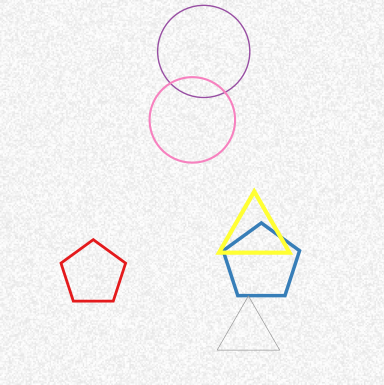[{"shape": "pentagon", "thickness": 2, "radius": 0.44, "center": [0.242, 0.289]}, {"shape": "pentagon", "thickness": 2.5, "radius": 0.52, "center": [0.679, 0.317]}, {"shape": "circle", "thickness": 1, "radius": 0.6, "center": [0.529, 0.866]}, {"shape": "triangle", "thickness": 3, "radius": 0.53, "center": [0.66, 0.397]}, {"shape": "circle", "thickness": 1.5, "radius": 0.55, "center": [0.5, 0.689]}, {"shape": "triangle", "thickness": 0.5, "radius": 0.47, "center": [0.645, 0.137]}]